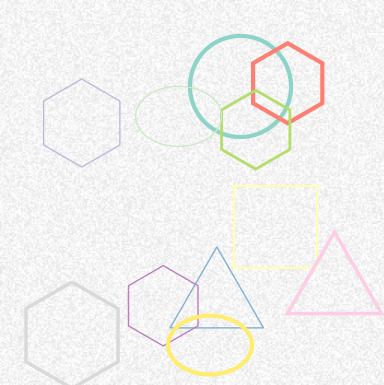[{"shape": "circle", "thickness": 3, "radius": 0.66, "center": [0.625, 0.775]}, {"shape": "square", "thickness": 1.5, "radius": 0.54, "center": [0.716, 0.411]}, {"shape": "hexagon", "thickness": 1, "radius": 0.57, "center": [0.212, 0.68]}, {"shape": "hexagon", "thickness": 3, "radius": 0.52, "center": [0.747, 0.784]}, {"shape": "triangle", "thickness": 1, "radius": 0.7, "center": [0.563, 0.218]}, {"shape": "hexagon", "thickness": 2, "radius": 0.51, "center": [0.664, 0.663]}, {"shape": "triangle", "thickness": 2.5, "radius": 0.71, "center": [0.869, 0.256]}, {"shape": "hexagon", "thickness": 2.5, "radius": 0.69, "center": [0.187, 0.129]}, {"shape": "hexagon", "thickness": 1, "radius": 0.52, "center": [0.424, 0.206]}, {"shape": "oval", "thickness": 1, "radius": 0.56, "center": [0.464, 0.698]}, {"shape": "oval", "thickness": 3, "radius": 0.55, "center": [0.545, 0.104]}]